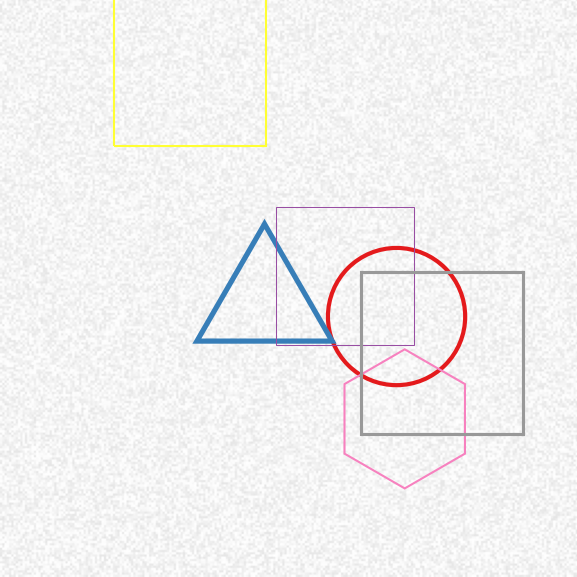[{"shape": "circle", "thickness": 2, "radius": 0.59, "center": [0.687, 0.451]}, {"shape": "triangle", "thickness": 2.5, "radius": 0.68, "center": [0.458, 0.476]}, {"shape": "square", "thickness": 0.5, "radius": 0.6, "center": [0.597, 0.521]}, {"shape": "square", "thickness": 1, "radius": 0.66, "center": [0.329, 0.877]}, {"shape": "hexagon", "thickness": 1, "radius": 0.6, "center": [0.701, 0.274]}, {"shape": "square", "thickness": 1.5, "radius": 0.7, "center": [0.766, 0.388]}]